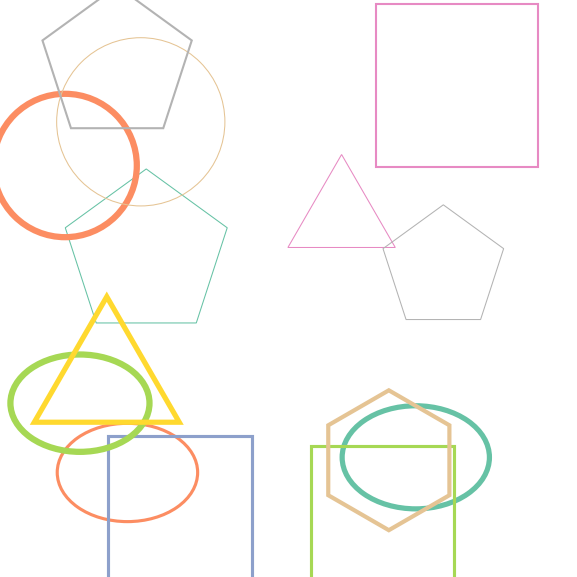[{"shape": "pentagon", "thickness": 0.5, "radius": 0.74, "center": [0.253, 0.559]}, {"shape": "oval", "thickness": 2.5, "radius": 0.64, "center": [0.72, 0.207]}, {"shape": "circle", "thickness": 3, "radius": 0.62, "center": [0.113, 0.713]}, {"shape": "oval", "thickness": 1.5, "radius": 0.61, "center": [0.221, 0.181]}, {"shape": "square", "thickness": 1.5, "radius": 0.62, "center": [0.311, 0.12]}, {"shape": "triangle", "thickness": 0.5, "radius": 0.54, "center": [0.592, 0.624]}, {"shape": "square", "thickness": 1, "radius": 0.7, "center": [0.792, 0.851]}, {"shape": "oval", "thickness": 3, "radius": 0.6, "center": [0.138, 0.301]}, {"shape": "square", "thickness": 1.5, "radius": 0.62, "center": [0.663, 0.103]}, {"shape": "triangle", "thickness": 2.5, "radius": 0.72, "center": [0.185, 0.34]}, {"shape": "hexagon", "thickness": 2, "radius": 0.61, "center": [0.673, 0.202]}, {"shape": "circle", "thickness": 0.5, "radius": 0.73, "center": [0.244, 0.788]}, {"shape": "pentagon", "thickness": 1, "radius": 0.68, "center": [0.203, 0.887]}, {"shape": "pentagon", "thickness": 0.5, "radius": 0.55, "center": [0.768, 0.535]}]